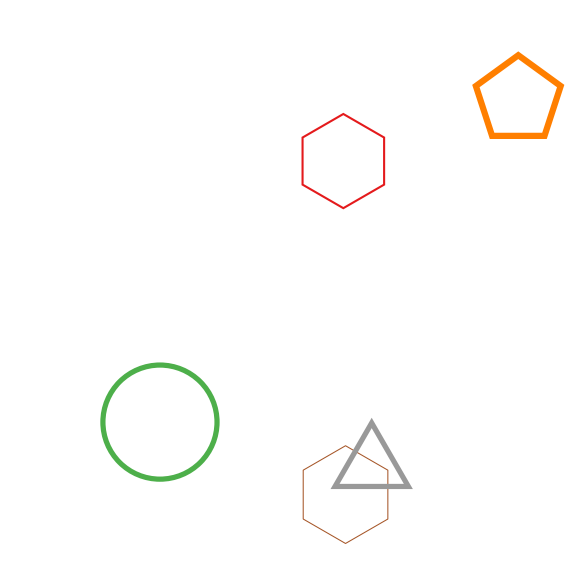[{"shape": "hexagon", "thickness": 1, "radius": 0.41, "center": [0.595, 0.72]}, {"shape": "circle", "thickness": 2.5, "radius": 0.49, "center": [0.277, 0.268]}, {"shape": "pentagon", "thickness": 3, "radius": 0.39, "center": [0.897, 0.826]}, {"shape": "hexagon", "thickness": 0.5, "radius": 0.42, "center": [0.598, 0.143]}, {"shape": "triangle", "thickness": 2.5, "radius": 0.37, "center": [0.644, 0.193]}]